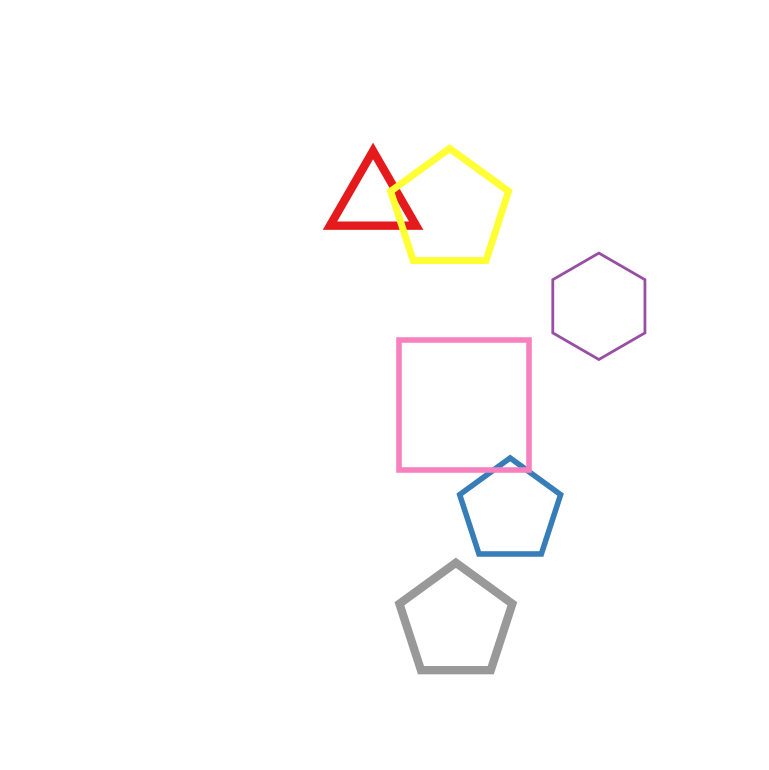[{"shape": "triangle", "thickness": 3, "radius": 0.32, "center": [0.485, 0.739]}, {"shape": "pentagon", "thickness": 2, "radius": 0.34, "center": [0.663, 0.336]}, {"shape": "hexagon", "thickness": 1, "radius": 0.35, "center": [0.778, 0.602]}, {"shape": "pentagon", "thickness": 2.5, "radius": 0.4, "center": [0.584, 0.727]}, {"shape": "square", "thickness": 2, "radius": 0.42, "center": [0.603, 0.474]}, {"shape": "pentagon", "thickness": 3, "radius": 0.39, "center": [0.592, 0.192]}]